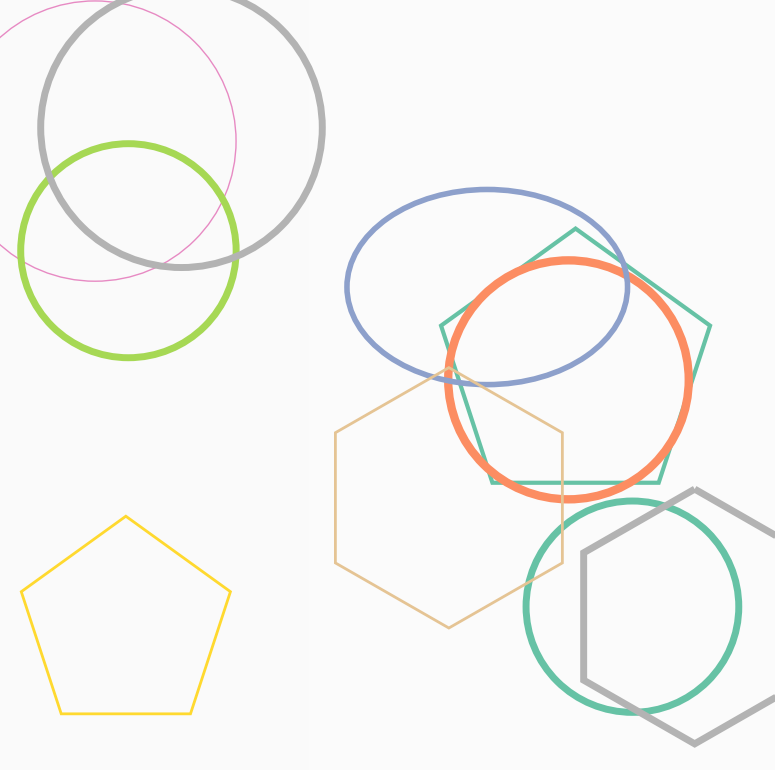[{"shape": "circle", "thickness": 2.5, "radius": 0.69, "center": [0.816, 0.212]}, {"shape": "pentagon", "thickness": 1.5, "radius": 0.91, "center": [0.743, 0.521]}, {"shape": "circle", "thickness": 3, "radius": 0.78, "center": [0.734, 0.507]}, {"shape": "oval", "thickness": 2, "radius": 0.91, "center": [0.629, 0.627]}, {"shape": "circle", "thickness": 0.5, "radius": 0.91, "center": [0.123, 0.817]}, {"shape": "circle", "thickness": 2.5, "radius": 0.69, "center": [0.166, 0.674]}, {"shape": "pentagon", "thickness": 1, "radius": 0.71, "center": [0.162, 0.188]}, {"shape": "hexagon", "thickness": 1, "radius": 0.85, "center": [0.579, 0.353]}, {"shape": "circle", "thickness": 2.5, "radius": 0.91, "center": [0.234, 0.834]}, {"shape": "hexagon", "thickness": 2.5, "radius": 0.83, "center": [0.896, 0.199]}]